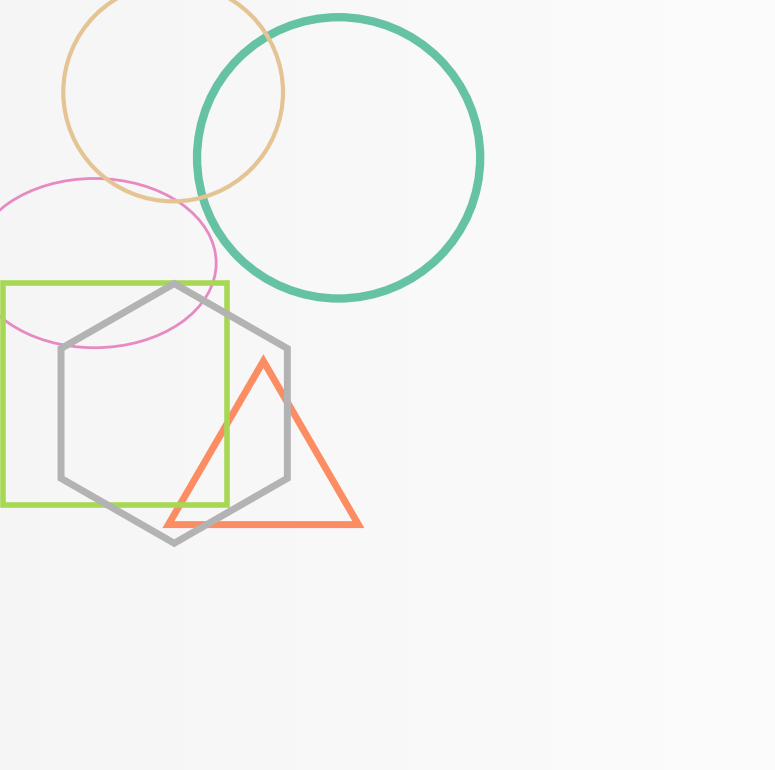[{"shape": "circle", "thickness": 3, "radius": 0.91, "center": [0.437, 0.795]}, {"shape": "triangle", "thickness": 2.5, "radius": 0.71, "center": [0.34, 0.389]}, {"shape": "oval", "thickness": 1, "radius": 0.78, "center": [0.122, 0.658]}, {"shape": "square", "thickness": 2, "radius": 0.72, "center": [0.149, 0.488]}, {"shape": "circle", "thickness": 1.5, "radius": 0.71, "center": [0.223, 0.88]}, {"shape": "hexagon", "thickness": 2.5, "radius": 0.84, "center": [0.225, 0.463]}]